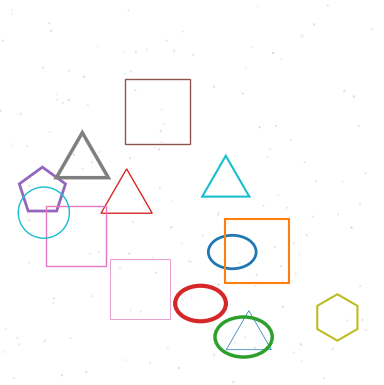[{"shape": "triangle", "thickness": 0.5, "radius": 0.34, "center": [0.646, 0.125]}, {"shape": "oval", "thickness": 2, "radius": 0.31, "center": [0.603, 0.345]}, {"shape": "square", "thickness": 1.5, "radius": 0.42, "center": [0.668, 0.348]}, {"shape": "oval", "thickness": 2.5, "radius": 0.37, "center": [0.633, 0.125]}, {"shape": "triangle", "thickness": 1, "radius": 0.38, "center": [0.329, 0.485]}, {"shape": "oval", "thickness": 3, "radius": 0.33, "center": [0.521, 0.212]}, {"shape": "pentagon", "thickness": 2, "radius": 0.32, "center": [0.11, 0.503]}, {"shape": "square", "thickness": 1, "radius": 0.42, "center": [0.409, 0.711]}, {"shape": "square", "thickness": 0.5, "radius": 0.39, "center": [0.364, 0.249]}, {"shape": "square", "thickness": 1, "radius": 0.39, "center": [0.197, 0.387]}, {"shape": "triangle", "thickness": 2.5, "radius": 0.39, "center": [0.214, 0.577]}, {"shape": "hexagon", "thickness": 1.5, "radius": 0.3, "center": [0.876, 0.175]}, {"shape": "circle", "thickness": 1, "radius": 0.33, "center": [0.114, 0.448]}, {"shape": "triangle", "thickness": 1.5, "radius": 0.35, "center": [0.586, 0.525]}]